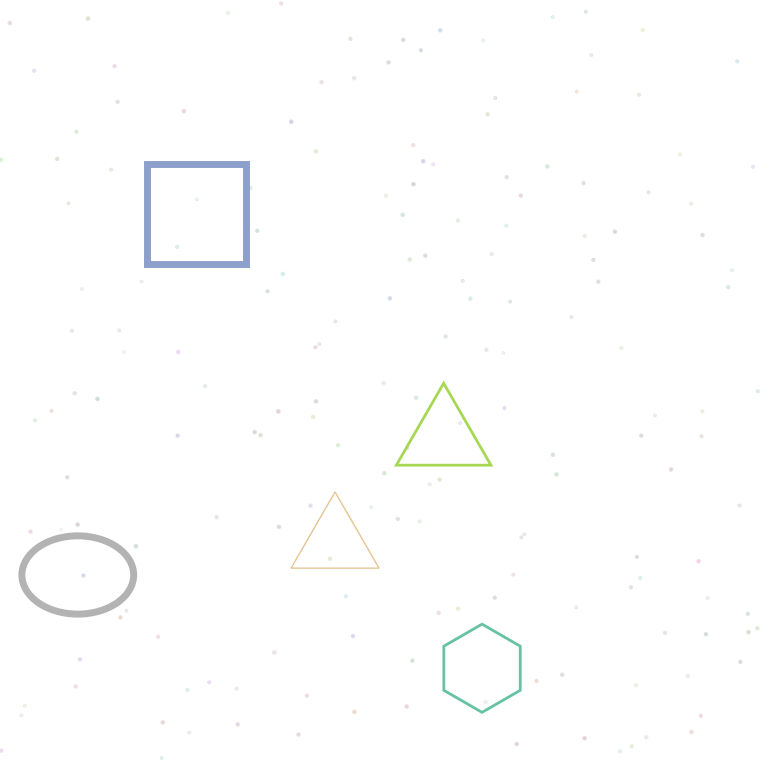[{"shape": "hexagon", "thickness": 1, "radius": 0.29, "center": [0.626, 0.132]}, {"shape": "square", "thickness": 2.5, "radius": 0.32, "center": [0.255, 0.722]}, {"shape": "triangle", "thickness": 1, "radius": 0.35, "center": [0.576, 0.431]}, {"shape": "triangle", "thickness": 0.5, "radius": 0.33, "center": [0.435, 0.295]}, {"shape": "oval", "thickness": 2.5, "radius": 0.36, "center": [0.101, 0.253]}]